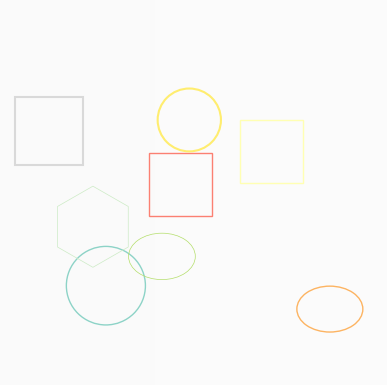[{"shape": "circle", "thickness": 1, "radius": 0.51, "center": [0.273, 0.258]}, {"shape": "square", "thickness": 1, "radius": 0.41, "center": [0.7, 0.606]}, {"shape": "square", "thickness": 1, "radius": 0.41, "center": [0.467, 0.52]}, {"shape": "oval", "thickness": 1, "radius": 0.43, "center": [0.851, 0.197]}, {"shape": "oval", "thickness": 0.5, "radius": 0.43, "center": [0.418, 0.334]}, {"shape": "square", "thickness": 1.5, "radius": 0.44, "center": [0.127, 0.66]}, {"shape": "hexagon", "thickness": 0.5, "radius": 0.53, "center": [0.24, 0.411]}, {"shape": "circle", "thickness": 1.5, "radius": 0.41, "center": [0.489, 0.688]}]